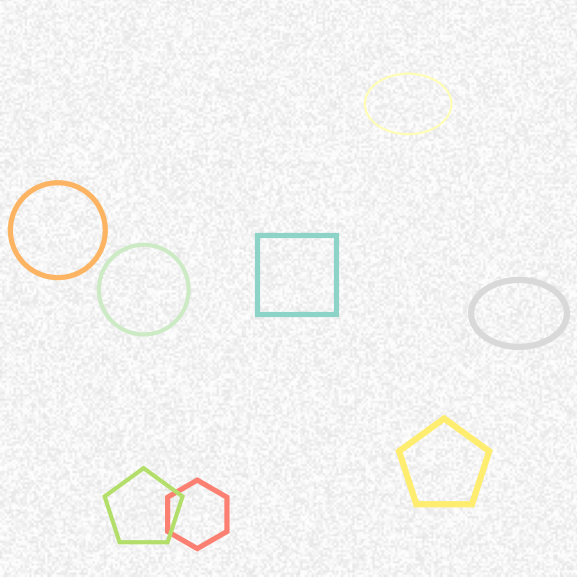[{"shape": "square", "thickness": 2.5, "radius": 0.34, "center": [0.513, 0.525]}, {"shape": "oval", "thickness": 1, "radius": 0.37, "center": [0.707, 0.819]}, {"shape": "hexagon", "thickness": 2.5, "radius": 0.3, "center": [0.342, 0.108]}, {"shape": "circle", "thickness": 2.5, "radius": 0.41, "center": [0.1, 0.601]}, {"shape": "pentagon", "thickness": 2, "radius": 0.35, "center": [0.249, 0.118]}, {"shape": "oval", "thickness": 3, "radius": 0.41, "center": [0.899, 0.456]}, {"shape": "circle", "thickness": 2, "radius": 0.39, "center": [0.249, 0.498]}, {"shape": "pentagon", "thickness": 3, "radius": 0.41, "center": [0.769, 0.192]}]